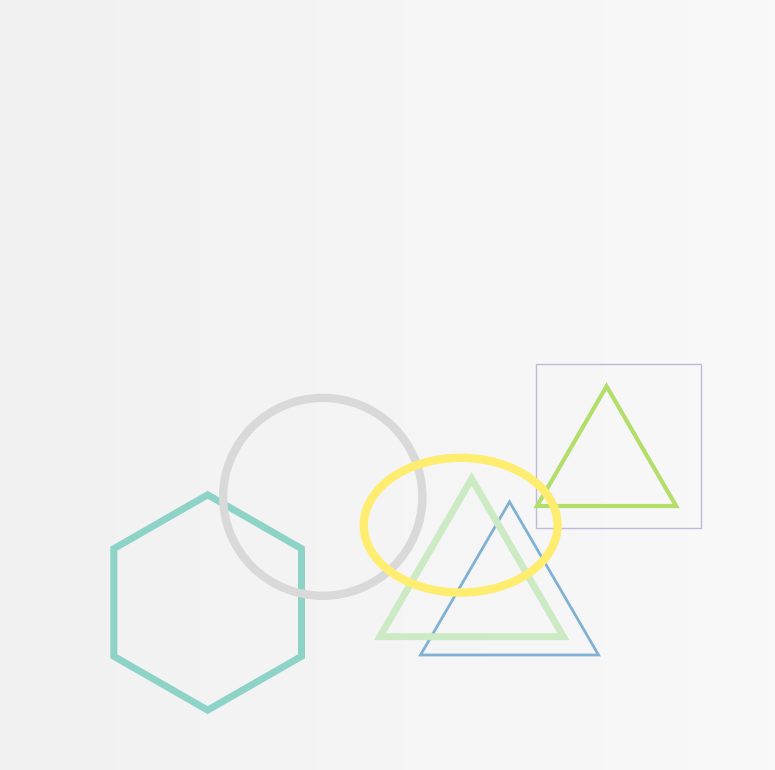[{"shape": "hexagon", "thickness": 2.5, "radius": 0.7, "center": [0.268, 0.218]}, {"shape": "square", "thickness": 0.5, "radius": 0.53, "center": [0.798, 0.421]}, {"shape": "triangle", "thickness": 1, "radius": 0.66, "center": [0.657, 0.216]}, {"shape": "triangle", "thickness": 1.5, "radius": 0.52, "center": [0.783, 0.395]}, {"shape": "circle", "thickness": 3, "radius": 0.64, "center": [0.416, 0.355]}, {"shape": "triangle", "thickness": 2.5, "radius": 0.68, "center": [0.609, 0.242]}, {"shape": "oval", "thickness": 3, "radius": 0.63, "center": [0.594, 0.318]}]